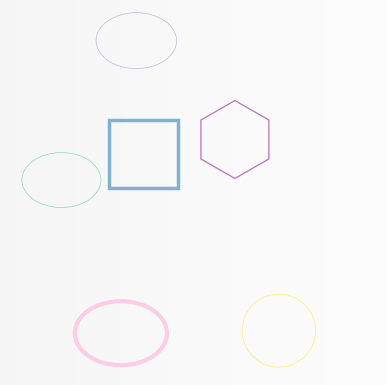[{"shape": "oval", "thickness": 0.5, "radius": 0.51, "center": [0.158, 0.532]}, {"shape": "oval", "thickness": 0.5, "radius": 0.52, "center": [0.352, 0.894]}, {"shape": "square", "thickness": 2.5, "radius": 0.44, "center": [0.371, 0.6]}, {"shape": "oval", "thickness": 3, "radius": 0.59, "center": [0.312, 0.135]}, {"shape": "hexagon", "thickness": 1, "radius": 0.51, "center": [0.606, 0.638]}, {"shape": "circle", "thickness": 0.5, "radius": 0.47, "center": [0.72, 0.141]}]